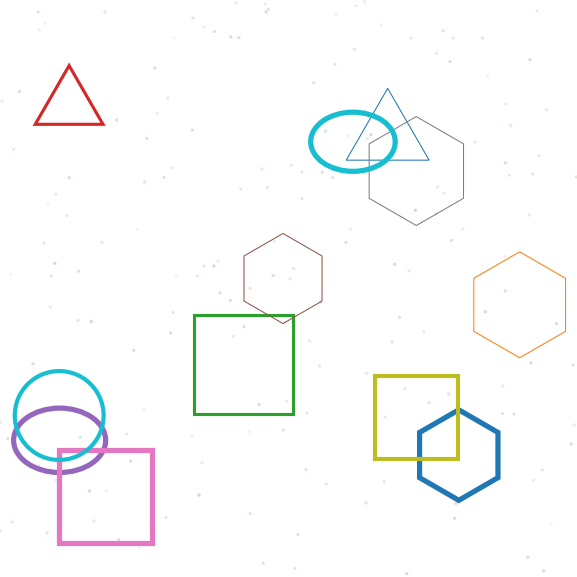[{"shape": "hexagon", "thickness": 2.5, "radius": 0.39, "center": [0.794, 0.211]}, {"shape": "triangle", "thickness": 0.5, "radius": 0.41, "center": [0.671, 0.763]}, {"shape": "hexagon", "thickness": 0.5, "radius": 0.46, "center": [0.9, 0.471]}, {"shape": "square", "thickness": 1.5, "radius": 0.43, "center": [0.421, 0.368]}, {"shape": "triangle", "thickness": 1.5, "radius": 0.34, "center": [0.12, 0.818]}, {"shape": "oval", "thickness": 2.5, "radius": 0.4, "center": [0.103, 0.237]}, {"shape": "hexagon", "thickness": 0.5, "radius": 0.39, "center": [0.49, 0.517]}, {"shape": "square", "thickness": 2.5, "radius": 0.4, "center": [0.182, 0.14]}, {"shape": "hexagon", "thickness": 0.5, "radius": 0.47, "center": [0.721, 0.703]}, {"shape": "square", "thickness": 2, "radius": 0.36, "center": [0.721, 0.277]}, {"shape": "oval", "thickness": 2.5, "radius": 0.37, "center": [0.611, 0.754]}, {"shape": "circle", "thickness": 2, "radius": 0.38, "center": [0.102, 0.28]}]